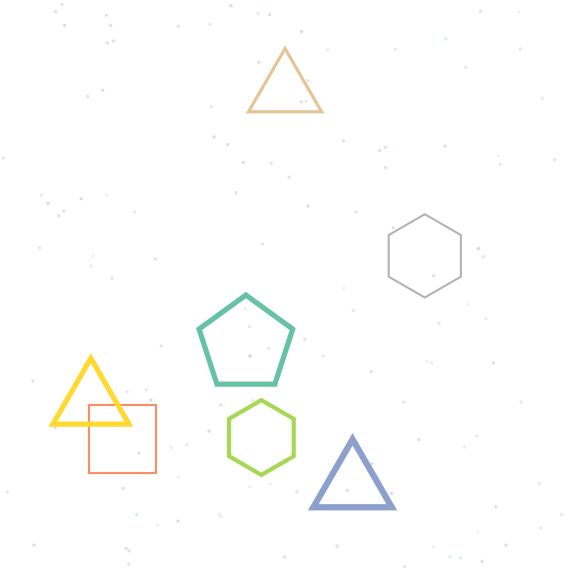[{"shape": "pentagon", "thickness": 2.5, "radius": 0.43, "center": [0.426, 0.403]}, {"shape": "square", "thickness": 1, "radius": 0.29, "center": [0.212, 0.239]}, {"shape": "triangle", "thickness": 3, "radius": 0.39, "center": [0.611, 0.16]}, {"shape": "hexagon", "thickness": 2, "radius": 0.32, "center": [0.453, 0.242]}, {"shape": "triangle", "thickness": 2.5, "radius": 0.38, "center": [0.157, 0.303]}, {"shape": "triangle", "thickness": 1.5, "radius": 0.36, "center": [0.494, 0.842]}, {"shape": "hexagon", "thickness": 1, "radius": 0.36, "center": [0.736, 0.556]}]